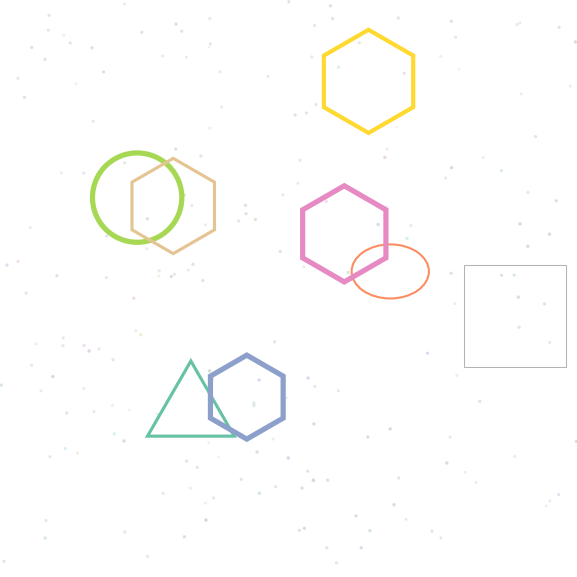[{"shape": "triangle", "thickness": 1.5, "radius": 0.43, "center": [0.33, 0.287]}, {"shape": "oval", "thickness": 1, "radius": 0.33, "center": [0.676, 0.529]}, {"shape": "hexagon", "thickness": 2.5, "radius": 0.36, "center": [0.427, 0.311]}, {"shape": "hexagon", "thickness": 2.5, "radius": 0.42, "center": [0.596, 0.594]}, {"shape": "circle", "thickness": 2.5, "radius": 0.39, "center": [0.238, 0.657]}, {"shape": "hexagon", "thickness": 2, "radius": 0.45, "center": [0.638, 0.858]}, {"shape": "hexagon", "thickness": 1.5, "radius": 0.41, "center": [0.3, 0.642]}, {"shape": "square", "thickness": 0.5, "radius": 0.44, "center": [0.892, 0.452]}]